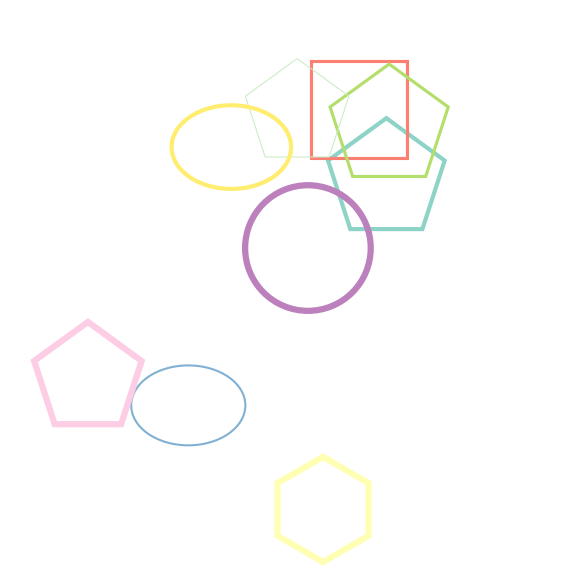[{"shape": "pentagon", "thickness": 2, "radius": 0.53, "center": [0.669, 0.688]}, {"shape": "hexagon", "thickness": 3, "radius": 0.46, "center": [0.559, 0.117]}, {"shape": "square", "thickness": 1.5, "radius": 0.42, "center": [0.622, 0.809]}, {"shape": "oval", "thickness": 1, "radius": 0.49, "center": [0.326, 0.297]}, {"shape": "pentagon", "thickness": 1.5, "radius": 0.54, "center": [0.674, 0.781]}, {"shape": "pentagon", "thickness": 3, "radius": 0.49, "center": [0.152, 0.344]}, {"shape": "circle", "thickness": 3, "radius": 0.54, "center": [0.533, 0.57]}, {"shape": "pentagon", "thickness": 0.5, "radius": 0.47, "center": [0.515, 0.804]}, {"shape": "oval", "thickness": 2, "radius": 0.52, "center": [0.401, 0.744]}]